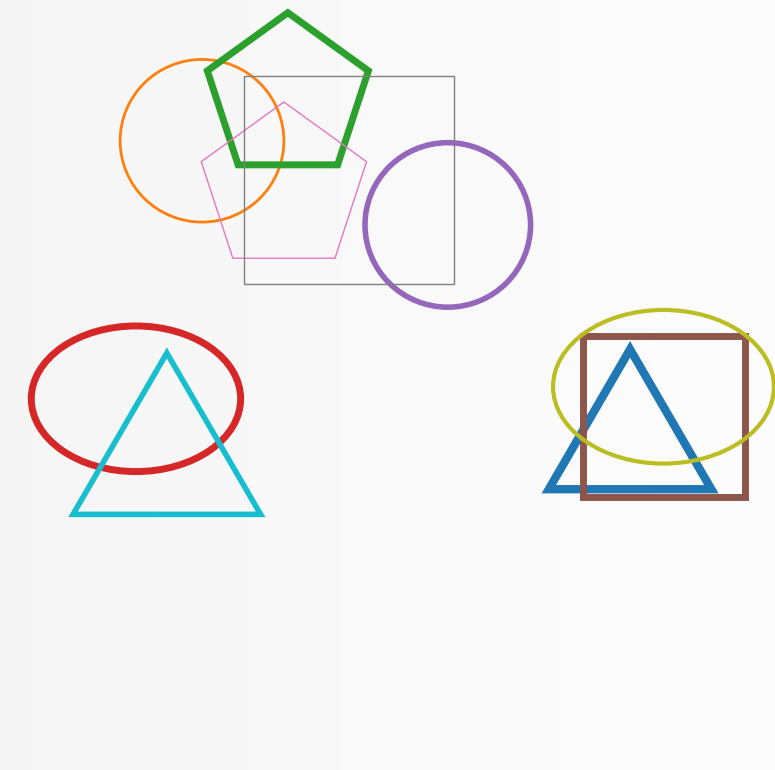[{"shape": "triangle", "thickness": 3, "radius": 0.61, "center": [0.813, 0.425]}, {"shape": "circle", "thickness": 1, "radius": 0.53, "center": [0.261, 0.817]}, {"shape": "pentagon", "thickness": 2.5, "radius": 0.55, "center": [0.371, 0.874]}, {"shape": "oval", "thickness": 2.5, "radius": 0.68, "center": [0.175, 0.482]}, {"shape": "circle", "thickness": 2, "radius": 0.53, "center": [0.578, 0.708]}, {"shape": "square", "thickness": 2.5, "radius": 0.52, "center": [0.857, 0.459]}, {"shape": "pentagon", "thickness": 0.5, "radius": 0.56, "center": [0.366, 0.755]}, {"shape": "square", "thickness": 0.5, "radius": 0.68, "center": [0.45, 0.766]}, {"shape": "oval", "thickness": 1.5, "radius": 0.71, "center": [0.856, 0.498]}, {"shape": "triangle", "thickness": 2, "radius": 0.7, "center": [0.215, 0.402]}]